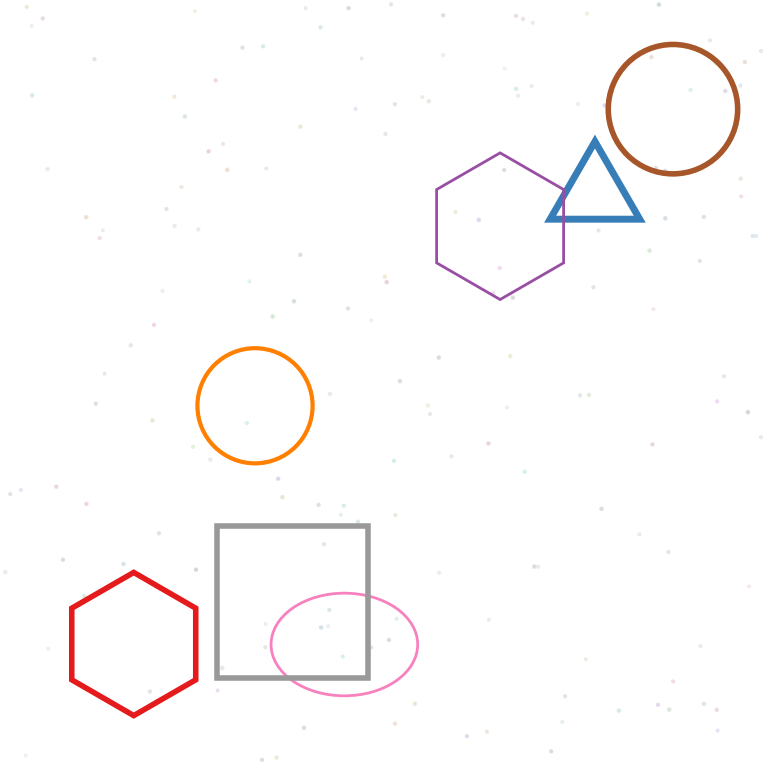[{"shape": "hexagon", "thickness": 2, "radius": 0.46, "center": [0.174, 0.164]}, {"shape": "triangle", "thickness": 2.5, "radius": 0.34, "center": [0.773, 0.749]}, {"shape": "hexagon", "thickness": 1, "radius": 0.48, "center": [0.649, 0.706]}, {"shape": "circle", "thickness": 1.5, "radius": 0.37, "center": [0.331, 0.473]}, {"shape": "circle", "thickness": 2, "radius": 0.42, "center": [0.874, 0.858]}, {"shape": "oval", "thickness": 1, "radius": 0.48, "center": [0.447, 0.163]}, {"shape": "square", "thickness": 2, "radius": 0.49, "center": [0.38, 0.218]}]